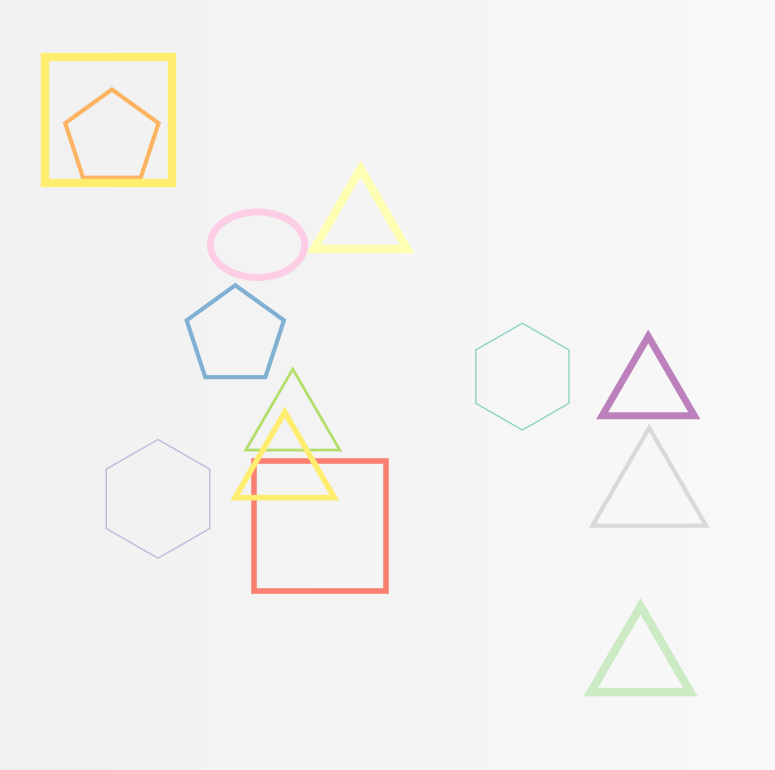[{"shape": "hexagon", "thickness": 0.5, "radius": 0.35, "center": [0.674, 0.511]}, {"shape": "triangle", "thickness": 3, "radius": 0.35, "center": [0.465, 0.711]}, {"shape": "hexagon", "thickness": 0.5, "radius": 0.39, "center": [0.204, 0.352]}, {"shape": "square", "thickness": 2, "radius": 0.42, "center": [0.413, 0.317]}, {"shape": "pentagon", "thickness": 1.5, "radius": 0.33, "center": [0.304, 0.564]}, {"shape": "pentagon", "thickness": 1.5, "radius": 0.32, "center": [0.144, 0.82]}, {"shape": "triangle", "thickness": 1, "radius": 0.35, "center": [0.378, 0.451]}, {"shape": "oval", "thickness": 2.5, "radius": 0.3, "center": [0.332, 0.682]}, {"shape": "triangle", "thickness": 1.5, "radius": 0.42, "center": [0.838, 0.36]}, {"shape": "triangle", "thickness": 2.5, "radius": 0.34, "center": [0.836, 0.494]}, {"shape": "triangle", "thickness": 3, "radius": 0.37, "center": [0.827, 0.138]}, {"shape": "square", "thickness": 3, "radius": 0.41, "center": [0.14, 0.844]}, {"shape": "triangle", "thickness": 2, "radius": 0.37, "center": [0.367, 0.391]}]